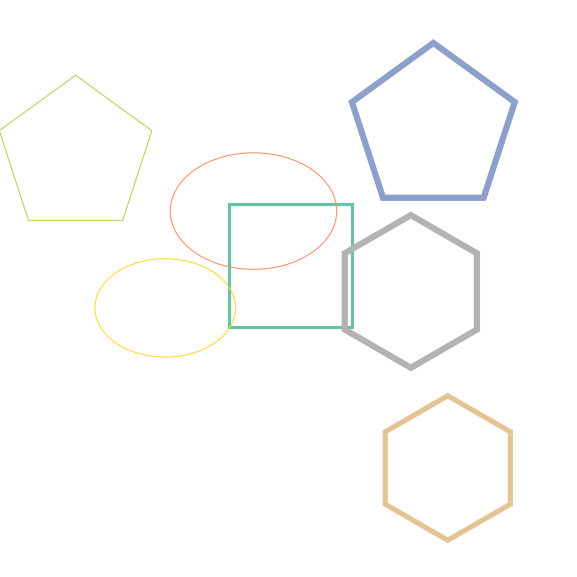[{"shape": "square", "thickness": 1.5, "radius": 0.53, "center": [0.503, 0.54]}, {"shape": "oval", "thickness": 0.5, "radius": 0.72, "center": [0.439, 0.634]}, {"shape": "pentagon", "thickness": 3, "radius": 0.74, "center": [0.75, 0.777]}, {"shape": "pentagon", "thickness": 0.5, "radius": 0.69, "center": [0.131, 0.73]}, {"shape": "oval", "thickness": 0.5, "radius": 0.61, "center": [0.286, 0.466]}, {"shape": "hexagon", "thickness": 2.5, "radius": 0.63, "center": [0.775, 0.189]}, {"shape": "hexagon", "thickness": 3, "radius": 0.66, "center": [0.711, 0.494]}]